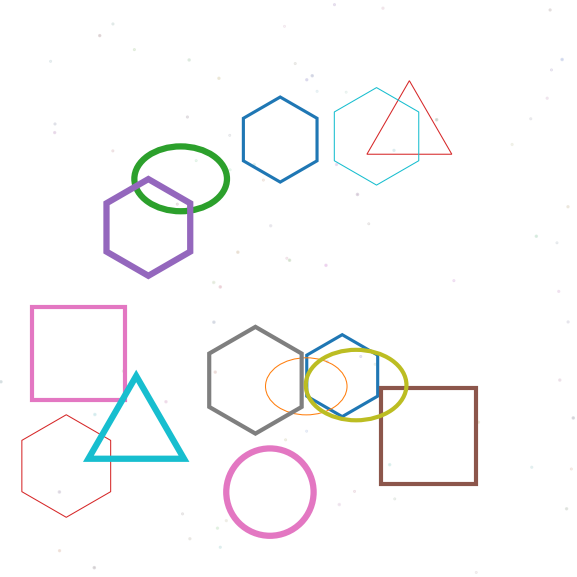[{"shape": "hexagon", "thickness": 1.5, "radius": 0.35, "center": [0.593, 0.349]}, {"shape": "hexagon", "thickness": 1.5, "radius": 0.37, "center": [0.485, 0.757]}, {"shape": "oval", "thickness": 0.5, "radius": 0.35, "center": [0.53, 0.33]}, {"shape": "oval", "thickness": 3, "radius": 0.4, "center": [0.313, 0.689]}, {"shape": "triangle", "thickness": 0.5, "radius": 0.42, "center": [0.709, 0.775]}, {"shape": "hexagon", "thickness": 0.5, "radius": 0.44, "center": [0.115, 0.192]}, {"shape": "hexagon", "thickness": 3, "radius": 0.42, "center": [0.257, 0.605]}, {"shape": "square", "thickness": 2, "radius": 0.41, "center": [0.742, 0.245]}, {"shape": "circle", "thickness": 3, "radius": 0.38, "center": [0.467, 0.147]}, {"shape": "square", "thickness": 2, "radius": 0.4, "center": [0.136, 0.387]}, {"shape": "hexagon", "thickness": 2, "radius": 0.46, "center": [0.442, 0.341]}, {"shape": "oval", "thickness": 2, "radius": 0.44, "center": [0.617, 0.332]}, {"shape": "hexagon", "thickness": 0.5, "radius": 0.42, "center": [0.652, 0.763]}, {"shape": "triangle", "thickness": 3, "radius": 0.48, "center": [0.236, 0.253]}]